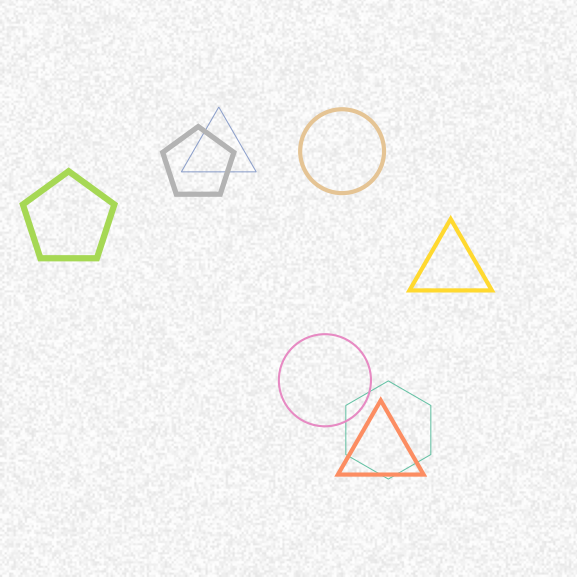[{"shape": "hexagon", "thickness": 0.5, "radius": 0.42, "center": [0.672, 0.255]}, {"shape": "triangle", "thickness": 2, "radius": 0.43, "center": [0.659, 0.22]}, {"shape": "triangle", "thickness": 0.5, "radius": 0.37, "center": [0.379, 0.739]}, {"shape": "circle", "thickness": 1, "radius": 0.4, "center": [0.563, 0.341]}, {"shape": "pentagon", "thickness": 3, "radius": 0.42, "center": [0.119, 0.619]}, {"shape": "triangle", "thickness": 2, "radius": 0.41, "center": [0.78, 0.537]}, {"shape": "circle", "thickness": 2, "radius": 0.36, "center": [0.592, 0.737]}, {"shape": "pentagon", "thickness": 2.5, "radius": 0.32, "center": [0.343, 0.715]}]